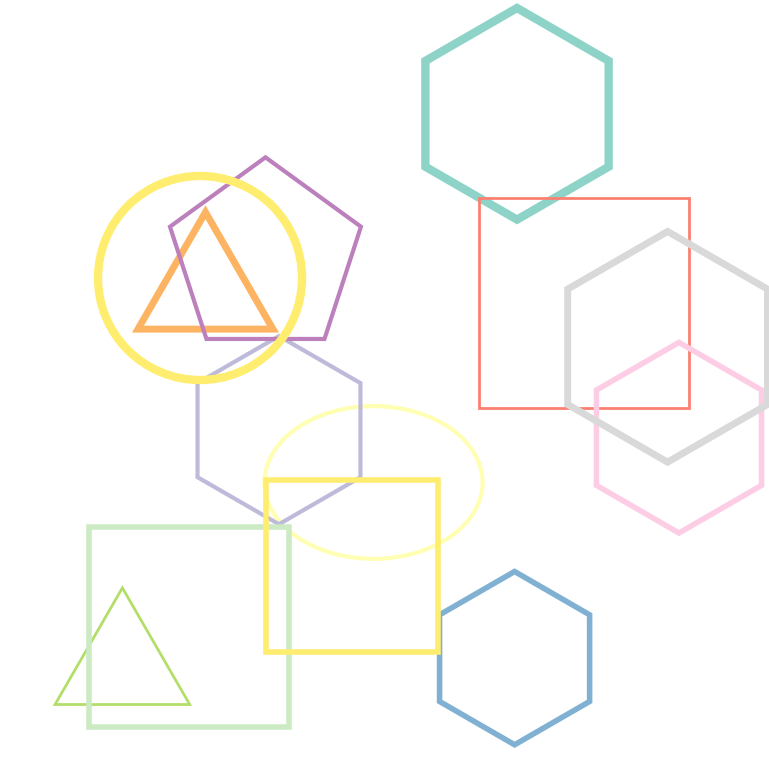[{"shape": "hexagon", "thickness": 3, "radius": 0.69, "center": [0.671, 0.852]}, {"shape": "oval", "thickness": 1.5, "radius": 0.71, "center": [0.485, 0.373]}, {"shape": "hexagon", "thickness": 1.5, "radius": 0.61, "center": [0.362, 0.441]}, {"shape": "square", "thickness": 1, "radius": 0.68, "center": [0.758, 0.607]}, {"shape": "hexagon", "thickness": 2, "radius": 0.56, "center": [0.668, 0.145]}, {"shape": "triangle", "thickness": 2.5, "radius": 0.51, "center": [0.267, 0.623]}, {"shape": "triangle", "thickness": 1, "radius": 0.5, "center": [0.159, 0.136]}, {"shape": "hexagon", "thickness": 2, "radius": 0.62, "center": [0.882, 0.432]}, {"shape": "hexagon", "thickness": 2.5, "radius": 0.75, "center": [0.867, 0.55]}, {"shape": "pentagon", "thickness": 1.5, "radius": 0.65, "center": [0.345, 0.665]}, {"shape": "square", "thickness": 2, "radius": 0.65, "center": [0.245, 0.186]}, {"shape": "square", "thickness": 2, "radius": 0.56, "center": [0.457, 0.265]}, {"shape": "circle", "thickness": 3, "radius": 0.66, "center": [0.26, 0.639]}]